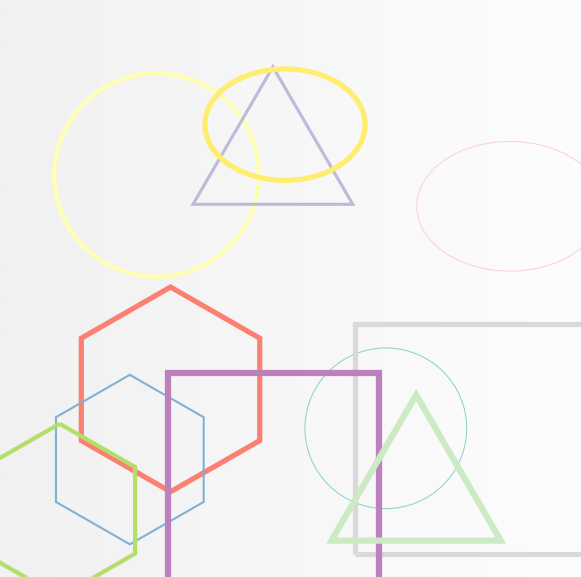[{"shape": "circle", "thickness": 0.5, "radius": 0.7, "center": [0.664, 0.258]}, {"shape": "circle", "thickness": 2, "radius": 0.88, "center": [0.269, 0.696]}, {"shape": "triangle", "thickness": 1.5, "radius": 0.79, "center": [0.469, 0.725]}, {"shape": "hexagon", "thickness": 2.5, "radius": 0.89, "center": [0.293, 0.325]}, {"shape": "hexagon", "thickness": 1, "radius": 0.73, "center": [0.223, 0.203]}, {"shape": "hexagon", "thickness": 2, "radius": 0.75, "center": [0.103, 0.115]}, {"shape": "oval", "thickness": 0.5, "radius": 0.8, "center": [0.877, 0.642]}, {"shape": "square", "thickness": 2.5, "radius": 1.0, "center": [0.811, 0.239]}, {"shape": "square", "thickness": 3, "radius": 0.91, "center": [0.47, 0.172]}, {"shape": "triangle", "thickness": 3, "radius": 0.84, "center": [0.716, 0.147]}, {"shape": "oval", "thickness": 2.5, "radius": 0.69, "center": [0.49, 0.783]}]